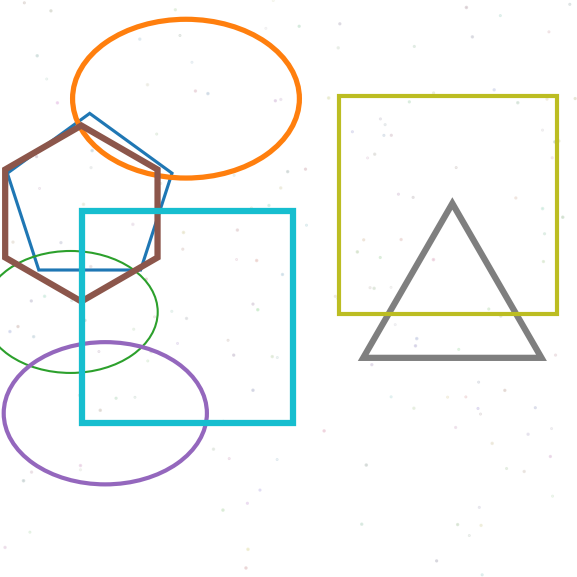[{"shape": "pentagon", "thickness": 1.5, "radius": 0.75, "center": [0.155, 0.653]}, {"shape": "oval", "thickness": 2.5, "radius": 0.98, "center": [0.322, 0.828]}, {"shape": "oval", "thickness": 1, "radius": 0.75, "center": [0.122, 0.459]}, {"shape": "oval", "thickness": 2, "radius": 0.88, "center": [0.182, 0.284]}, {"shape": "hexagon", "thickness": 3, "radius": 0.76, "center": [0.141, 0.629]}, {"shape": "triangle", "thickness": 3, "radius": 0.89, "center": [0.783, 0.469]}, {"shape": "square", "thickness": 2, "radius": 0.94, "center": [0.776, 0.644]}, {"shape": "square", "thickness": 3, "radius": 0.92, "center": [0.324, 0.451]}]